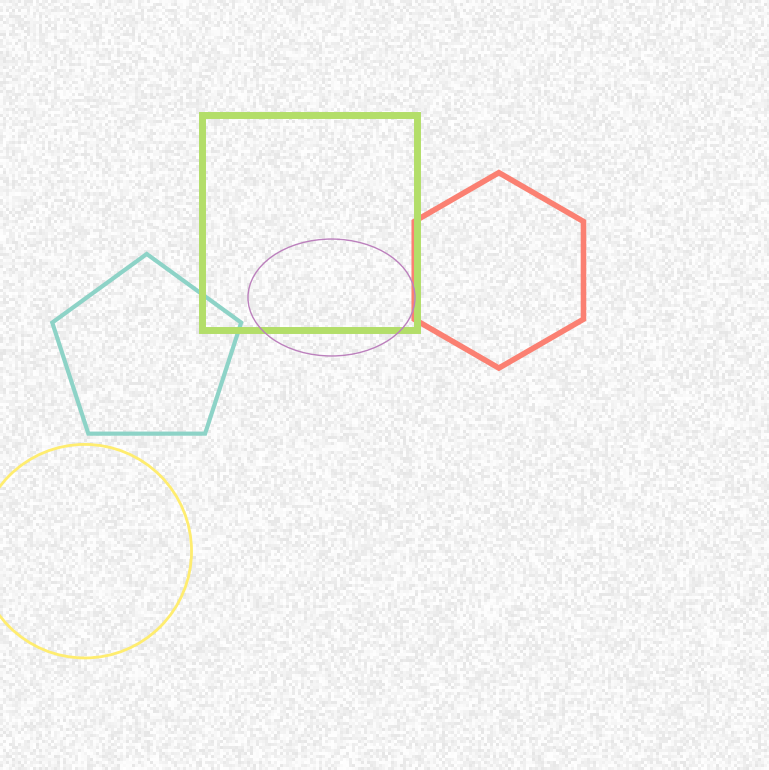[{"shape": "pentagon", "thickness": 1.5, "radius": 0.64, "center": [0.191, 0.541]}, {"shape": "hexagon", "thickness": 2, "radius": 0.63, "center": [0.648, 0.649]}, {"shape": "square", "thickness": 2.5, "radius": 0.7, "center": [0.402, 0.711]}, {"shape": "oval", "thickness": 0.5, "radius": 0.54, "center": [0.431, 0.614]}, {"shape": "circle", "thickness": 1, "radius": 0.69, "center": [0.11, 0.284]}]